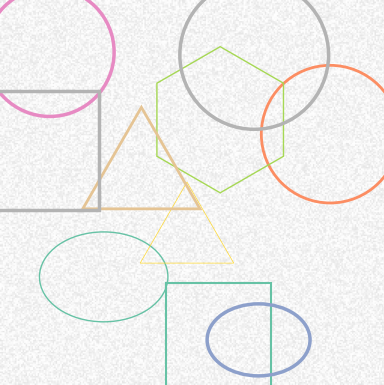[{"shape": "square", "thickness": 1.5, "radius": 0.69, "center": [0.567, 0.129]}, {"shape": "oval", "thickness": 1, "radius": 0.83, "center": [0.269, 0.281]}, {"shape": "circle", "thickness": 2, "radius": 0.89, "center": [0.858, 0.652]}, {"shape": "oval", "thickness": 2.5, "radius": 0.67, "center": [0.672, 0.117]}, {"shape": "circle", "thickness": 2.5, "radius": 0.84, "center": [0.129, 0.865]}, {"shape": "hexagon", "thickness": 1, "radius": 0.95, "center": [0.572, 0.689]}, {"shape": "triangle", "thickness": 0.5, "radius": 0.7, "center": [0.486, 0.387]}, {"shape": "triangle", "thickness": 2, "radius": 0.88, "center": [0.367, 0.545]}, {"shape": "square", "thickness": 2.5, "radius": 0.77, "center": [0.104, 0.609]}, {"shape": "circle", "thickness": 2.5, "radius": 0.97, "center": [0.66, 0.857]}]